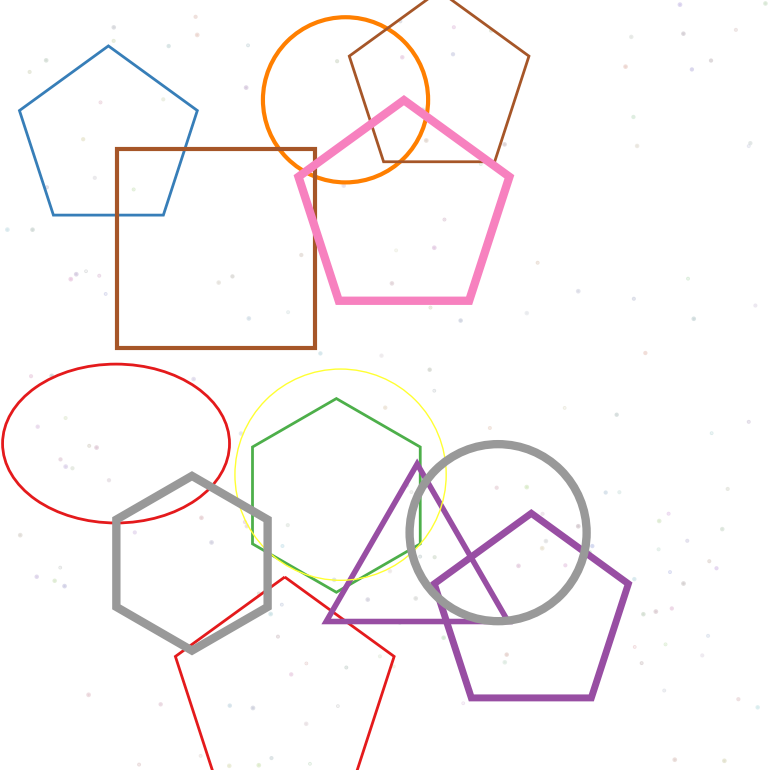[{"shape": "oval", "thickness": 1, "radius": 0.74, "center": [0.151, 0.424]}, {"shape": "pentagon", "thickness": 1, "radius": 0.75, "center": [0.37, 0.101]}, {"shape": "pentagon", "thickness": 1, "radius": 0.61, "center": [0.141, 0.819]}, {"shape": "hexagon", "thickness": 1, "radius": 0.63, "center": [0.437, 0.357]}, {"shape": "pentagon", "thickness": 2.5, "radius": 0.66, "center": [0.69, 0.201]}, {"shape": "triangle", "thickness": 2, "radius": 0.68, "center": [0.542, 0.261]}, {"shape": "circle", "thickness": 1.5, "radius": 0.54, "center": [0.449, 0.87]}, {"shape": "circle", "thickness": 0.5, "radius": 0.69, "center": [0.442, 0.384]}, {"shape": "pentagon", "thickness": 1, "radius": 0.61, "center": [0.57, 0.889]}, {"shape": "square", "thickness": 1.5, "radius": 0.65, "center": [0.281, 0.677]}, {"shape": "pentagon", "thickness": 3, "radius": 0.72, "center": [0.525, 0.726]}, {"shape": "hexagon", "thickness": 3, "radius": 0.57, "center": [0.249, 0.269]}, {"shape": "circle", "thickness": 3, "radius": 0.57, "center": [0.647, 0.308]}]